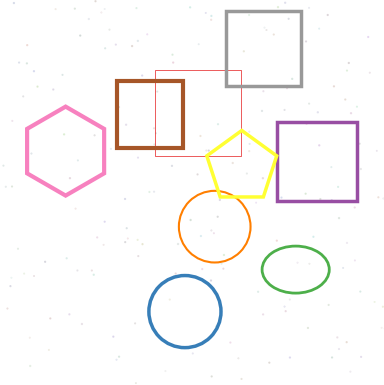[{"shape": "square", "thickness": 0.5, "radius": 0.56, "center": [0.514, 0.705]}, {"shape": "circle", "thickness": 2.5, "radius": 0.47, "center": [0.48, 0.191]}, {"shape": "oval", "thickness": 2, "radius": 0.44, "center": [0.768, 0.3]}, {"shape": "square", "thickness": 2.5, "radius": 0.51, "center": [0.824, 0.581]}, {"shape": "circle", "thickness": 1.5, "radius": 0.47, "center": [0.558, 0.411]}, {"shape": "pentagon", "thickness": 2.5, "radius": 0.48, "center": [0.628, 0.566]}, {"shape": "square", "thickness": 3, "radius": 0.43, "center": [0.39, 0.703]}, {"shape": "hexagon", "thickness": 3, "radius": 0.58, "center": [0.17, 0.608]}, {"shape": "square", "thickness": 2.5, "radius": 0.48, "center": [0.684, 0.873]}]